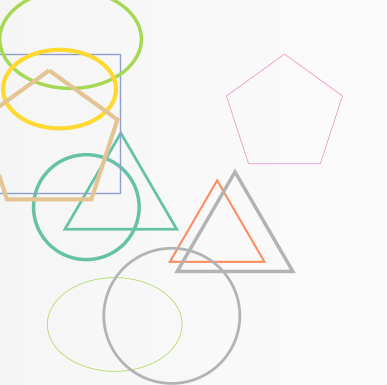[{"shape": "circle", "thickness": 2.5, "radius": 0.68, "center": [0.223, 0.462]}, {"shape": "triangle", "thickness": 2, "radius": 0.83, "center": [0.312, 0.488]}, {"shape": "triangle", "thickness": 1.5, "radius": 0.7, "center": [0.56, 0.39]}, {"shape": "square", "thickness": 1, "radius": 0.9, "center": [0.129, 0.678]}, {"shape": "pentagon", "thickness": 0.5, "radius": 0.79, "center": [0.734, 0.702]}, {"shape": "oval", "thickness": 2.5, "radius": 0.91, "center": [0.182, 0.898]}, {"shape": "oval", "thickness": 0.5, "radius": 0.87, "center": [0.296, 0.157]}, {"shape": "oval", "thickness": 3, "radius": 0.73, "center": [0.154, 0.769]}, {"shape": "pentagon", "thickness": 3, "radius": 0.93, "center": [0.127, 0.632]}, {"shape": "triangle", "thickness": 2.5, "radius": 0.86, "center": [0.607, 0.381]}, {"shape": "circle", "thickness": 2, "radius": 0.88, "center": [0.443, 0.18]}]